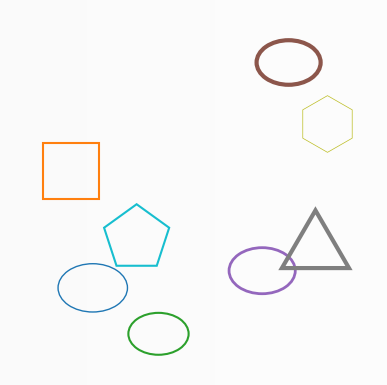[{"shape": "oval", "thickness": 1, "radius": 0.45, "center": [0.239, 0.252]}, {"shape": "square", "thickness": 1.5, "radius": 0.36, "center": [0.184, 0.556]}, {"shape": "oval", "thickness": 1.5, "radius": 0.39, "center": [0.409, 0.133]}, {"shape": "oval", "thickness": 2, "radius": 0.43, "center": [0.677, 0.297]}, {"shape": "oval", "thickness": 3, "radius": 0.41, "center": [0.745, 0.838]}, {"shape": "triangle", "thickness": 3, "radius": 0.5, "center": [0.814, 0.354]}, {"shape": "hexagon", "thickness": 0.5, "radius": 0.37, "center": [0.845, 0.678]}, {"shape": "pentagon", "thickness": 1.5, "radius": 0.44, "center": [0.353, 0.381]}]